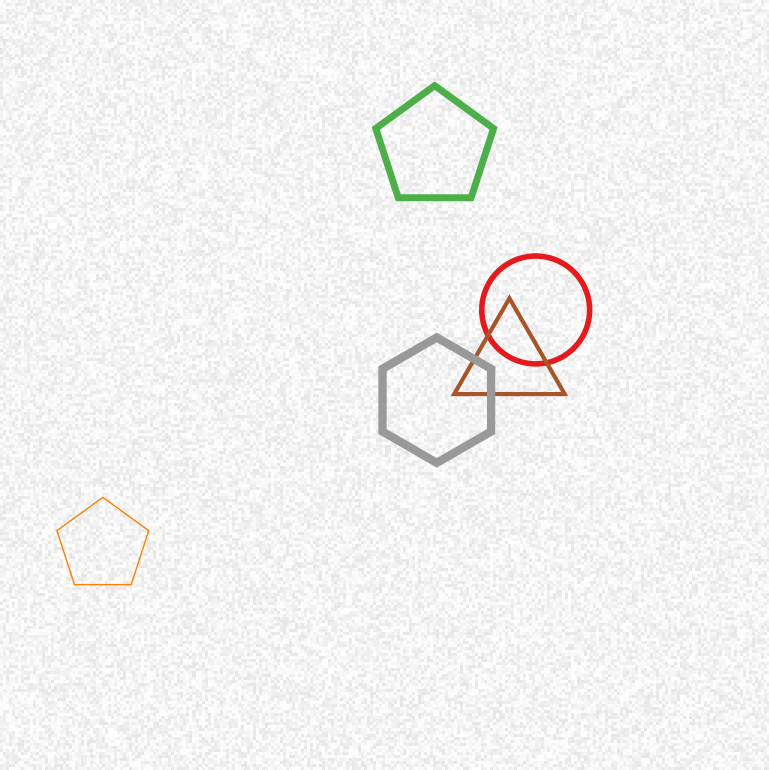[{"shape": "circle", "thickness": 2, "radius": 0.35, "center": [0.696, 0.597]}, {"shape": "pentagon", "thickness": 2.5, "radius": 0.4, "center": [0.565, 0.808]}, {"shape": "pentagon", "thickness": 0.5, "radius": 0.31, "center": [0.134, 0.291]}, {"shape": "triangle", "thickness": 1.5, "radius": 0.41, "center": [0.662, 0.53]}, {"shape": "hexagon", "thickness": 3, "radius": 0.41, "center": [0.567, 0.48]}]